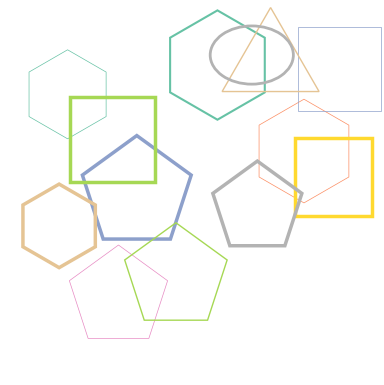[{"shape": "hexagon", "thickness": 0.5, "radius": 0.58, "center": [0.176, 0.755]}, {"shape": "hexagon", "thickness": 1.5, "radius": 0.71, "center": [0.565, 0.831]}, {"shape": "hexagon", "thickness": 0.5, "radius": 0.67, "center": [0.79, 0.608]}, {"shape": "pentagon", "thickness": 2.5, "radius": 0.74, "center": [0.355, 0.499]}, {"shape": "square", "thickness": 0.5, "radius": 0.54, "center": [0.881, 0.821]}, {"shape": "pentagon", "thickness": 0.5, "radius": 0.67, "center": [0.308, 0.229]}, {"shape": "square", "thickness": 2.5, "radius": 0.55, "center": [0.293, 0.638]}, {"shape": "pentagon", "thickness": 1, "radius": 0.7, "center": [0.457, 0.282]}, {"shape": "square", "thickness": 2.5, "radius": 0.5, "center": [0.867, 0.54]}, {"shape": "triangle", "thickness": 1, "radius": 0.73, "center": [0.703, 0.835]}, {"shape": "hexagon", "thickness": 2.5, "radius": 0.54, "center": [0.154, 0.413]}, {"shape": "oval", "thickness": 2, "radius": 0.54, "center": [0.654, 0.857]}, {"shape": "pentagon", "thickness": 2.5, "radius": 0.61, "center": [0.668, 0.46]}]